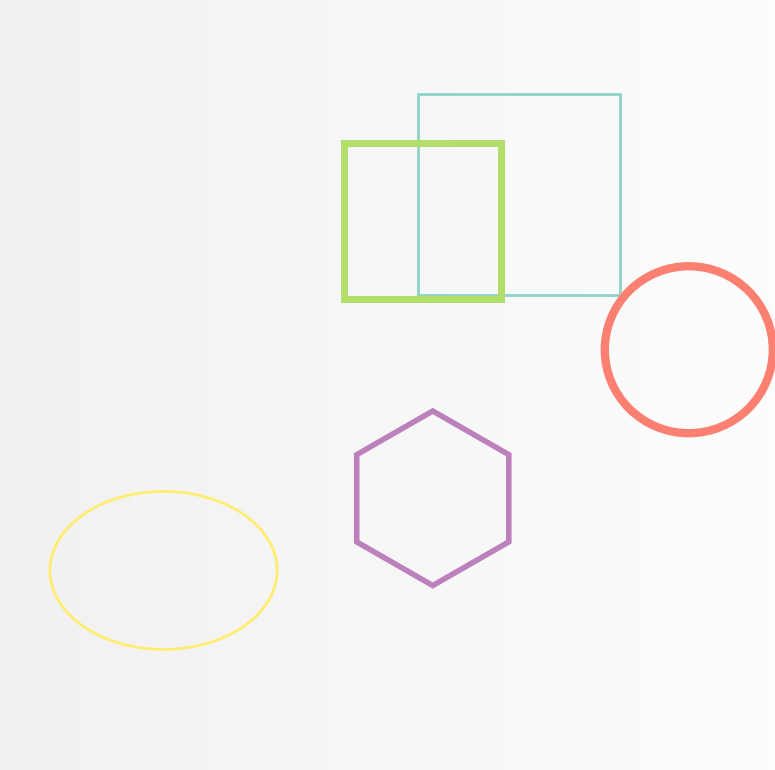[{"shape": "square", "thickness": 1, "radius": 0.65, "center": [0.669, 0.748]}, {"shape": "circle", "thickness": 3, "radius": 0.54, "center": [0.889, 0.546]}, {"shape": "square", "thickness": 2.5, "radius": 0.51, "center": [0.545, 0.713]}, {"shape": "hexagon", "thickness": 2, "radius": 0.57, "center": [0.558, 0.353]}, {"shape": "oval", "thickness": 1, "radius": 0.73, "center": [0.211, 0.259]}]